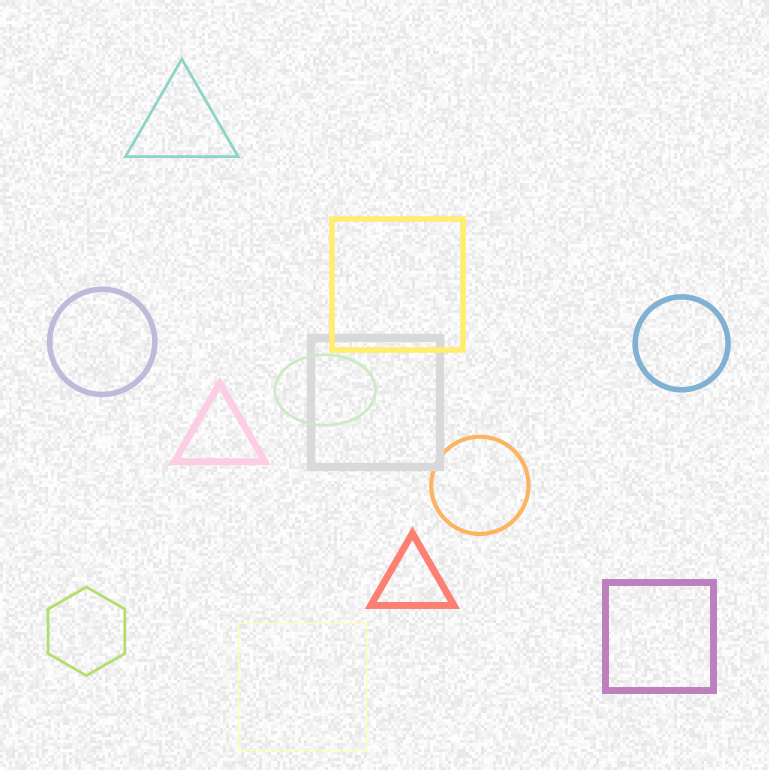[{"shape": "triangle", "thickness": 1, "radius": 0.42, "center": [0.236, 0.839]}, {"shape": "square", "thickness": 0.5, "radius": 0.41, "center": [0.392, 0.108]}, {"shape": "circle", "thickness": 2, "radius": 0.34, "center": [0.133, 0.556]}, {"shape": "triangle", "thickness": 2.5, "radius": 0.31, "center": [0.536, 0.245]}, {"shape": "circle", "thickness": 2, "radius": 0.3, "center": [0.885, 0.554]}, {"shape": "circle", "thickness": 1.5, "radius": 0.32, "center": [0.623, 0.37]}, {"shape": "hexagon", "thickness": 1, "radius": 0.29, "center": [0.112, 0.18]}, {"shape": "triangle", "thickness": 2.5, "radius": 0.34, "center": [0.285, 0.434]}, {"shape": "square", "thickness": 3, "radius": 0.42, "center": [0.487, 0.477]}, {"shape": "square", "thickness": 2.5, "radius": 0.35, "center": [0.856, 0.174]}, {"shape": "oval", "thickness": 1, "radius": 0.33, "center": [0.422, 0.493]}, {"shape": "square", "thickness": 2, "radius": 0.42, "center": [0.516, 0.63]}]